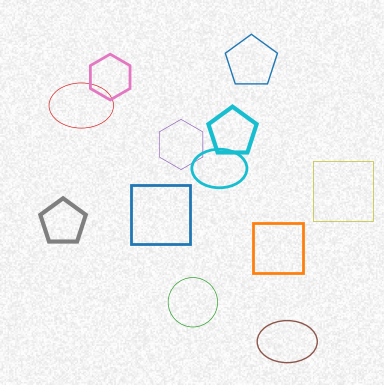[{"shape": "pentagon", "thickness": 1, "radius": 0.36, "center": [0.653, 0.84]}, {"shape": "square", "thickness": 2, "radius": 0.38, "center": [0.417, 0.442]}, {"shape": "square", "thickness": 2, "radius": 0.32, "center": [0.722, 0.355]}, {"shape": "circle", "thickness": 0.5, "radius": 0.32, "center": [0.501, 0.215]}, {"shape": "oval", "thickness": 0.5, "radius": 0.42, "center": [0.211, 0.726]}, {"shape": "hexagon", "thickness": 0.5, "radius": 0.33, "center": [0.47, 0.625]}, {"shape": "oval", "thickness": 1, "radius": 0.39, "center": [0.746, 0.113]}, {"shape": "hexagon", "thickness": 2, "radius": 0.3, "center": [0.286, 0.8]}, {"shape": "pentagon", "thickness": 3, "radius": 0.31, "center": [0.164, 0.423]}, {"shape": "square", "thickness": 0.5, "radius": 0.39, "center": [0.891, 0.503]}, {"shape": "oval", "thickness": 2, "radius": 0.36, "center": [0.57, 0.562]}, {"shape": "pentagon", "thickness": 3, "radius": 0.33, "center": [0.604, 0.657]}]